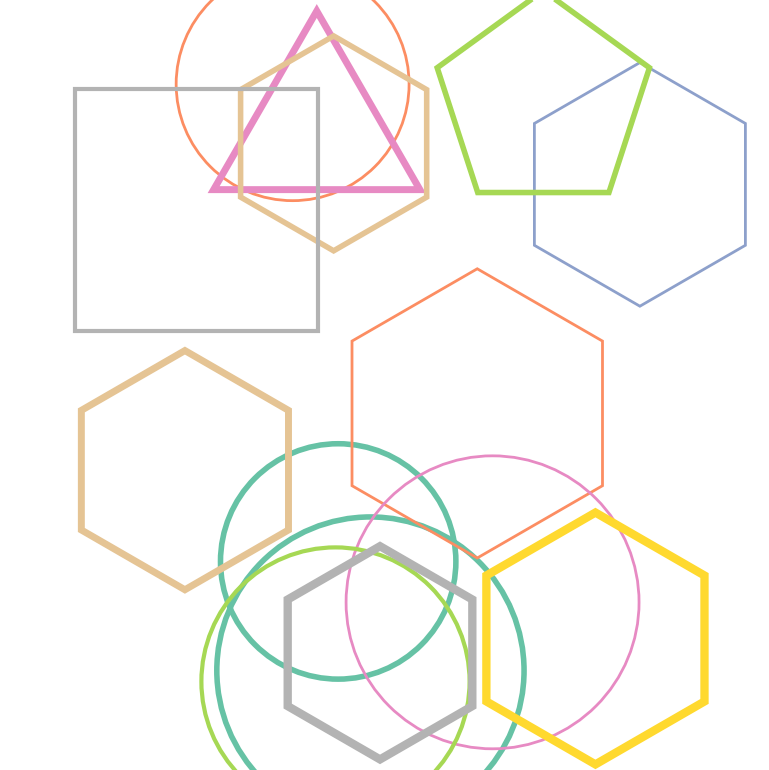[{"shape": "circle", "thickness": 2, "radius": 0.76, "center": [0.439, 0.271]}, {"shape": "circle", "thickness": 2, "radius": 1.0, "center": [0.481, 0.129]}, {"shape": "circle", "thickness": 1, "radius": 0.76, "center": [0.38, 0.891]}, {"shape": "hexagon", "thickness": 1, "radius": 0.94, "center": [0.62, 0.463]}, {"shape": "hexagon", "thickness": 1, "radius": 0.79, "center": [0.831, 0.761]}, {"shape": "triangle", "thickness": 2.5, "radius": 0.77, "center": [0.411, 0.831]}, {"shape": "circle", "thickness": 1, "radius": 0.95, "center": [0.64, 0.218]}, {"shape": "pentagon", "thickness": 2, "radius": 0.72, "center": [0.706, 0.867]}, {"shape": "circle", "thickness": 1.5, "radius": 0.87, "center": [0.436, 0.115]}, {"shape": "hexagon", "thickness": 3, "radius": 0.82, "center": [0.773, 0.171]}, {"shape": "hexagon", "thickness": 2.5, "radius": 0.78, "center": [0.24, 0.389]}, {"shape": "hexagon", "thickness": 2, "radius": 0.7, "center": [0.433, 0.814]}, {"shape": "square", "thickness": 1.5, "radius": 0.79, "center": [0.255, 0.727]}, {"shape": "hexagon", "thickness": 3, "radius": 0.69, "center": [0.494, 0.152]}]